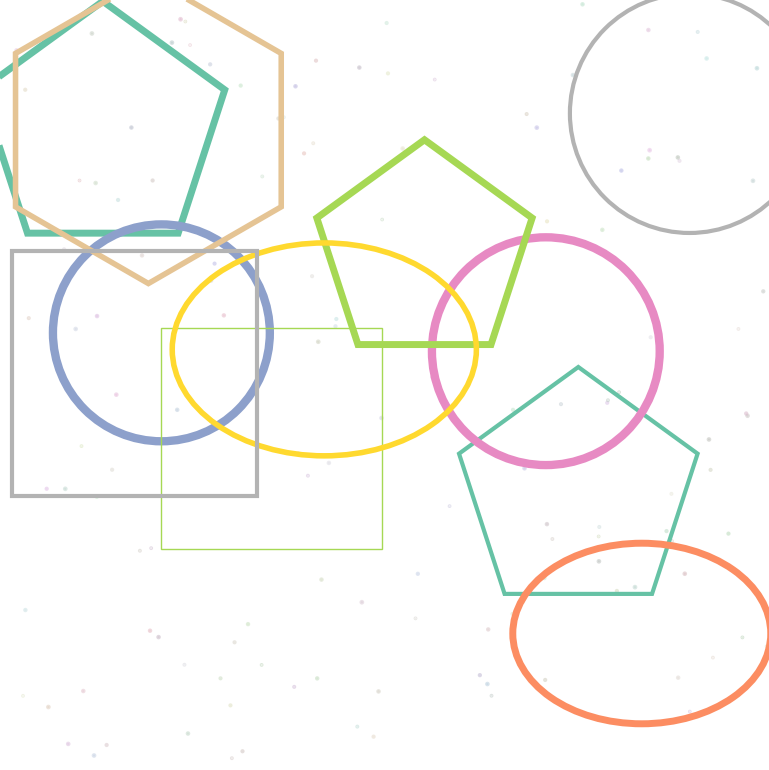[{"shape": "pentagon", "thickness": 2.5, "radius": 0.83, "center": [0.134, 0.832]}, {"shape": "pentagon", "thickness": 1.5, "radius": 0.81, "center": [0.751, 0.36]}, {"shape": "oval", "thickness": 2.5, "radius": 0.84, "center": [0.833, 0.177]}, {"shape": "circle", "thickness": 3, "radius": 0.7, "center": [0.21, 0.568]}, {"shape": "circle", "thickness": 3, "radius": 0.74, "center": [0.709, 0.544]}, {"shape": "pentagon", "thickness": 2.5, "radius": 0.73, "center": [0.551, 0.671]}, {"shape": "square", "thickness": 0.5, "radius": 0.72, "center": [0.353, 0.43]}, {"shape": "oval", "thickness": 2, "radius": 0.99, "center": [0.421, 0.546]}, {"shape": "hexagon", "thickness": 2, "radius": 1.0, "center": [0.193, 0.831]}, {"shape": "square", "thickness": 1.5, "radius": 0.8, "center": [0.175, 0.514]}, {"shape": "circle", "thickness": 1.5, "radius": 0.78, "center": [0.895, 0.853]}]